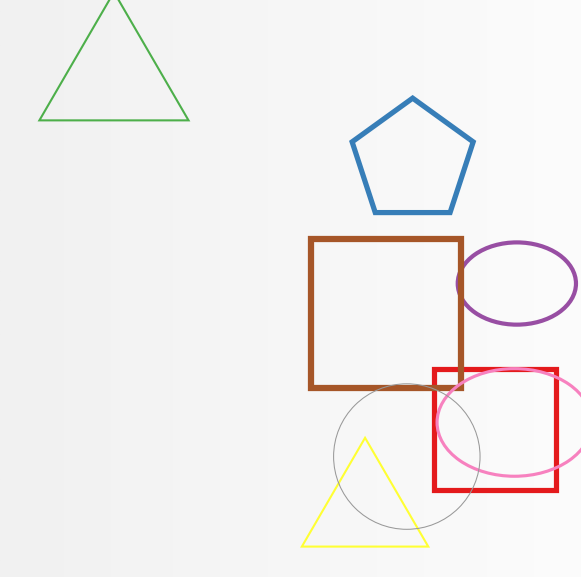[{"shape": "square", "thickness": 2.5, "radius": 0.52, "center": [0.852, 0.256]}, {"shape": "pentagon", "thickness": 2.5, "radius": 0.55, "center": [0.71, 0.72]}, {"shape": "triangle", "thickness": 1, "radius": 0.74, "center": [0.196, 0.865]}, {"shape": "oval", "thickness": 2, "radius": 0.51, "center": [0.889, 0.508]}, {"shape": "triangle", "thickness": 1, "radius": 0.63, "center": [0.628, 0.115]}, {"shape": "square", "thickness": 3, "radius": 0.65, "center": [0.664, 0.456]}, {"shape": "oval", "thickness": 1.5, "radius": 0.67, "center": [0.885, 0.268]}, {"shape": "circle", "thickness": 0.5, "radius": 0.63, "center": [0.7, 0.209]}]